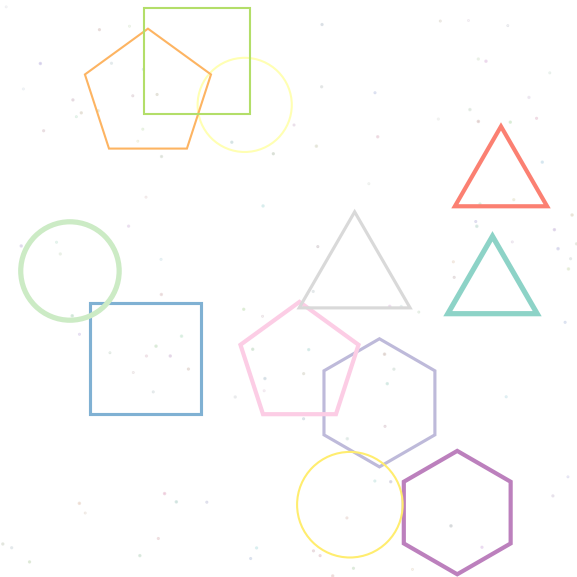[{"shape": "triangle", "thickness": 2.5, "radius": 0.45, "center": [0.853, 0.501]}, {"shape": "circle", "thickness": 1, "radius": 0.41, "center": [0.424, 0.817]}, {"shape": "hexagon", "thickness": 1.5, "radius": 0.55, "center": [0.657, 0.302]}, {"shape": "triangle", "thickness": 2, "radius": 0.46, "center": [0.868, 0.688]}, {"shape": "square", "thickness": 1.5, "radius": 0.48, "center": [0.252, 0.378]}, {"shape": "pentagon", "thickness": 1, "radius": 0.57, "center": [0.256, 0.835]}, {"shape": "square", "thickness": 1, "radius": 0.46, "center": [0.34, 0.893]}, {"shape": "pentagon", "thickness": 2, "radius": 0.54, "center": [0.519, 0.369]}, {"shape": "triangle", "thickness": 1.5, "radius": 0.55, "center": [0.614, 0.521]}, {"shape": "hexagon", "thickness": 2, "radius": 0.53, "center": [0.792, 0.112]}, {"shape": "circle", "thickness": 2.5, "radius": 0.43, "center": [0.121, 0.53]}, {"shape": "circle", "thickness": 1, "radius": 0.46, "center": [0.606, 0.125]}]